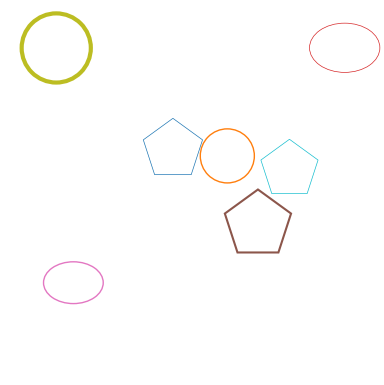[{"shape": "pentagon", "thickness": 0.5, "radius": 0.4, "center": [0.449, 0.612]}, {"shape": "circle", "thickness": 1, "radius": 0.35, "center": [0.59, 0.595]}, {"shape": "oval", "thickness": 0.5, "radius": 0.46, "center": [0.895, 0.876]}, {"shape": "pentagon", "thickness": 1.5, "radius": 0.45, "center": [0.67, 0.417]}, {"shape": "oval", "thickness": 1, "radius": 0.39, "center": [0.191, 0.266]}, {"shape": "circle", "thickness": 3, "radius": 0.45, "center": [0.146, 0.875]}, {"shape": "pentagon", "thickness": 0.5, "radius": 0.39, "center": [0.752, 0.56]}]